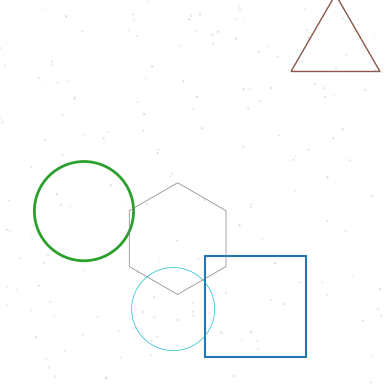[{"shape": "square", "thickness": 1.5, "radius": 0.65, "center": [0.664, 0.204]}, {"shape": "circle", "thickness": 2, "radius": 0.64, "center": [0.218, 0.452]}, {"shape": "triangle", "thickness": 1, "radius": 0.67, "center": [0.871, 0.881]}, {"shape": "hexagon", "thickness": 0.5, "radius": 0.73, "center": [0.461, 0.38]}, {"shape": "circle", "thickness": 0.5, "radius": 0.54, "center": [0.45, 0.197]}]